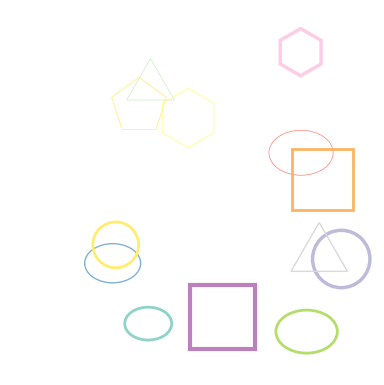[{"shape": "oval", "thickness": 2, "radius": 0.3, "center": [0.385, 0.159]}, {"shape": "hexagon", "thickness": 1, "radius": 0.39, "center": [0.489, 0.694]}, {"shape": "circle", "thickness": 2.5, "radius": 0.37, "center": [0.886, 0.327]}, {"shape": "oval", "thickness": 0.5, "radius": 0.42, "center": [0.782, 0.603]}, {"shape": "oval", "thickness": 1, "radius": 0.36, "center": [0.293, 0.316]}, {"shape": "square", "thickness": 2, "radius": 0.39, "center": [0.838, 0.534]}, {"shape": "oval", "thickness": 2, "radius": 0.4, "center": [0.796, 0.139]}, {"shape": "hexagon", "thickness": 2.5, "radius": 0.31, "center": [0.781, 0.864]}, {"shape": "triangle", "thickness": 1, "radius": 0.42, "center": [0.829, 0.338]}, {"shape": "square", "thickness": 3, "radius": 0.42, "center": [0.579, 0.177]}, {"shape": "triangle", "thickness": 0.5, "radius": 0.36, "center": [0.391, 0.776]}, {"shape": "pentagon", "thickness": 0.5, "radius": 0.37, "center": [0.361, 0.724]}, {"shape": "circle", "thickness": 2, "radius": 0.3, "center": [0.301, 0.364]}]